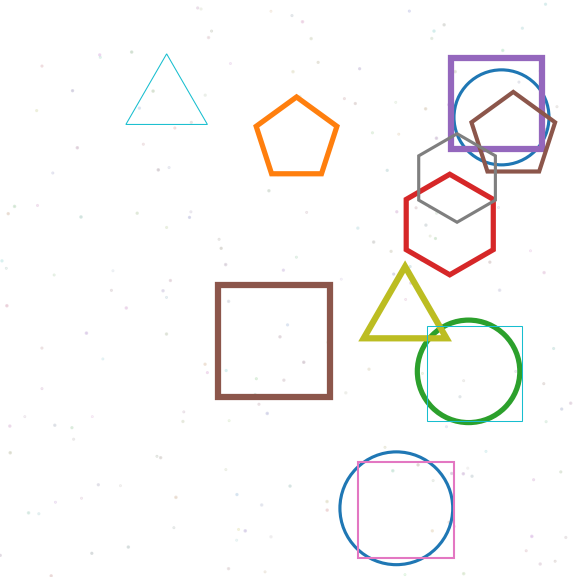[{"shape": "circle", "thickness": 1.5, "radius": 0.41, "center": [0.868, 0.796]}, {"shape": "circle", "thickness": 1.5, "radius": 0.49, "center": [0.686, 0.119]}, {"shape": "pentagon", "thickness": 2.5, "radius": 0.37, "center": [0.513, 0.758]}, {"shape": "circle", "thickness": 2.5, "radius": 0.44, "center": [0.811, 0.356]}, {"shape": "hexagon", "thickness": 2.5, "radius": 0.44, "center": [0.779, 0.61]}, {"shape": "square", "thickness": 3, "radius": 0.39, "center": [0.86, 0.82]}, {"shape": "square", "thickness": 3, "radius": 0.49, "center": [0.474, 0.409]}, {"shape": "pentagon", "thickness": 2, "radius": 0.38, "center": [0.889, 0.764]}, {"shape": "square", "thickness": 1, "radius": 0.42, "center": [0.704, 0.116]}, {"shape": "hexagon", "thickness": 1.5, "radius": 0.38, "center": [0.791, 0.691]}, {"shape": "triangle", "thickness": 3, "radius": 0.41, "center": [0.701, 0.455]}, {"shape": "triangle", "thickness": 0.5, "radius": 0.41, "center": [0.289, 0.824]}, {"shape": "square", "thickness": 0.5, "radius": 0.41, "center": [0.821, 0.353]}]